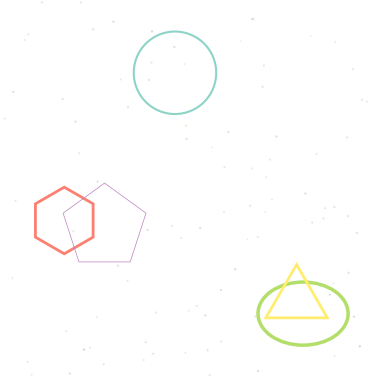[{"shape": "circle", "thickness": 1.5, "radius": 0.54, "center": [0.454, 0.811]}, {"shape": "hexagon", "thickness": 2, "radius": 0.43, "center": [0.167, 0.427]}, {"shape": "oval", "thickness": 2.5, "radius": 0.59, "center": [0.787, 0.185]}, {"shape": "pentagon", "thickness": 0.5, "radius": 0.57, "center": [0.272, 0.411]}, {"shape": "triangle", "thickness": 2, "radius": 0.46, "center": [0.77, 0.221]}]